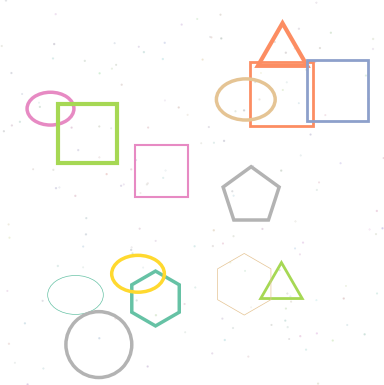[{"shape": "hexagon", "thickness": 2.5, "radius": 0.36, "center": [0.404, 0.225]}, {"shape": "oval", "thickness": 0.5, "radius": 0.36, "center": [0.196, 0.234]}, {"shape": "square", "thickness": 2, "radius": 0.41, "center": [0.732, 0.756]}, {"shape": "triangle", "thickness": 3, "radius": 0.37, "center": [0.734, 0.866]}, {"shape": "square", "thickness": 2, "radius": 0.4, "center": [0.877, 0.765]}, {"shape": "oval", "thickness": 2.5, "radius": 0.3, "center": [0.131, 0.718]}, {"shape": "square", "thickness": 1.5, "radius": 0.34, "center": [0.419, 0.556]}, {"shape": "square", "thickness": 3, "radius": 0.38, "center": [0.228, 0.652]}, {"shape": "triangle", "thickness": 2, "radius": 0.31, "center": [0.731, 0.256]}, {"shape": "oval", "thickness": 2.5, "radius": 0.34, "center": [0.359, 0.289]}, {"shape": "hexagon", "thickness": 0.5, "radius": 0.4, "center": [0.634, 0.262]}, {"shape": "oval", "thickness": 2.5, "radius": 0.38, "center": [0.638, 0.742]}, {"shape": "circle", "thickness": 2.5, "radius": 0.43, "center": [0.257, 0.105]}, {"shape": "pentagon", "thickness": 2.5, "radius": 0.38, "center": [0.652, 0.49]}]